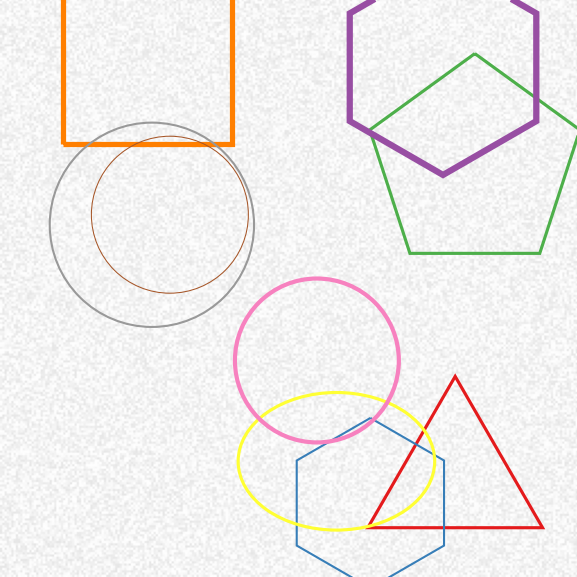[{"shape": "triangle", "thickness": 1.5, "radius": 0.87, "center": [0.788, 0.173]}, {"shape": "hexagon", "thickness": 1, "radius": 0.74, "center": [0.641, 0.128]}, {"shape": "pentagon", "thickness": 1.5, "radius": 0.96, "center": [0.822, 0.715]}, {"shape": "hexagon", "thickness": 3, "radius": 0.93, "center": [0.767, 0.883]}, {"shape": "square", "thickness": 2.5, "radius": 0.73, "center": [0.256, 0.897]}, {"shape": "oval", "thickness": 1.5, "radius": 0.85, "center": [0.583, 0.2]}, {"shape": "circle", "thickness": 0.5, "radius": 0.68, "center": [0.294, 0.627]}, {"shape": "circle", "thickness": 2, "radius": 0.71, "center": [0.549, 0.375]}, {"shape": "circle", "thickness": 1, "radius": 0.88, "center": [0.263, 0.61]}]